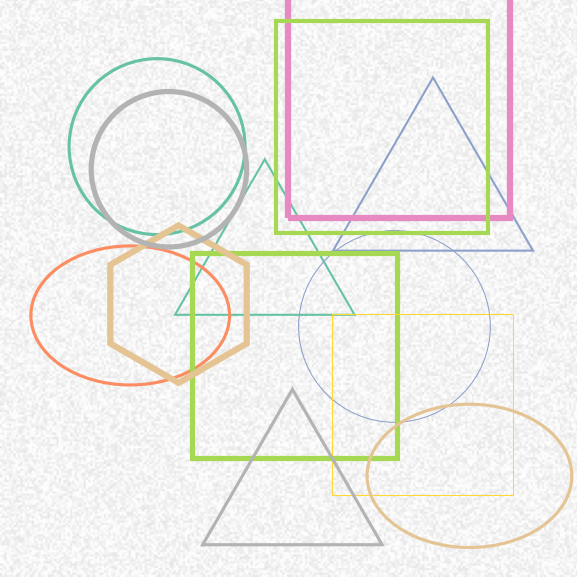[{"shape": "circle", "thickness": 1.5, "radius": 0.76, "center": [0.272, 0.745]}, {"shape": "triangle", "thickness": 1, "radius": 0.9, "center": [0.458, 0.544]}, {"shape": "oval", "thickness": 1.5, "radius": 0.86, "center": [0.225, 0.453]}, {"shape": "triangle", "thickness": 1, "radius": 1.0, "center": [0.75, 0.665]}, {"shape": "circle", "thickness": 0.5, "radius": 0.83, "center": [0.683, 0.434]}, {"shape": "square", "thickness": 3, "radius": 0.96, "center": [0.691, 0.813]}, {"shape": "square", "thickness": 2.5, "radius": 0.89, "center": [0.51, 0.383]}, {"shape": "square", "thickness": 2, "radius": 0.92, "center": [0.662, 0.779]}, {"shape": "square", "thickness": 0.5, "radius": 0.78, "center": [0.731, 0.298]}, {"shape": "oval", "thickness": 1.5, "radius": 0.89, "center": [0.813, 0.175]}, {"shape": "hexagon", "thickness": 3, "radius": 0.68, "center": [0.309, 0.472]}, {"shape": "circle", "thickness": 2.5, "radius": 0.67, "center": [0.293, 0.706]}, {"shape": "triangle", "thickness": 1.5, "radius": 0.9, "center": [0.506, 0.146]}]